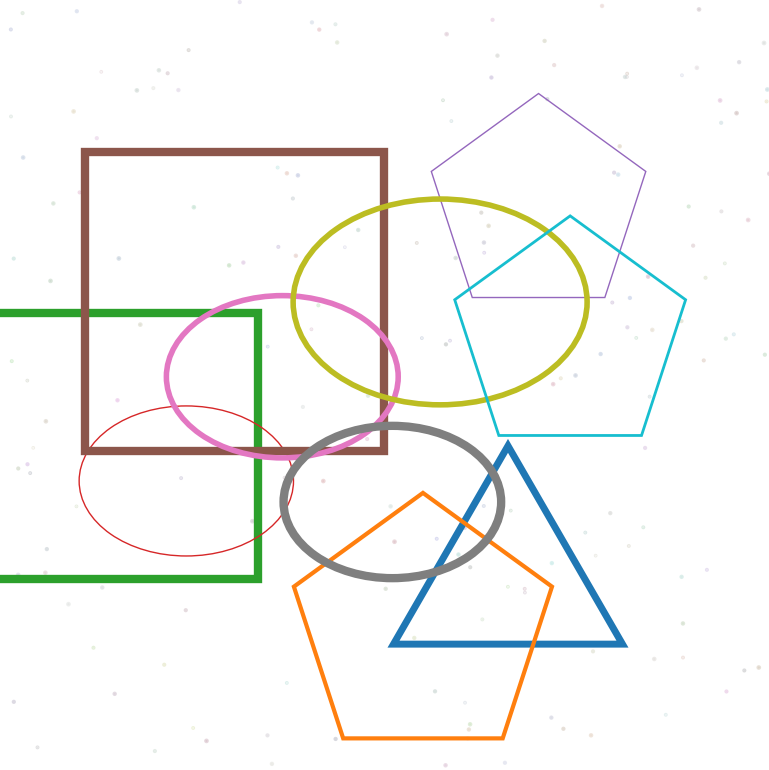[{"shape": "triangle", "thickness": 2.5, "radius": 0.86, "center": [0.66, 0.249]}, {"shape": "pentagon", "thickness": 1.5, "radius": 0.88, "center": [0.549, 0.184]}, {"shape": "square", "thickness": 3, "radius": 0.86, "center": [0.162, 0.421]}, {"shape": "oval", "thickness": 0.5, "radius": 0.7, "center": [0.242, 0.375]}, {"shape": "pentagon", "thickness": 0.5, "radius": 0.73, "center": [0.699, 0.732]}, {"shape": "square", "thickness": 3, "radius": 0.97, "center": [0.305, 0.609]}, {"shape": "oval", "thickness": 2, "radius": 0.75, "center": [0.367, 0.511]}, {"shape": "oval", "thickness": 3, "radius": 0.71, "center": [0.51, 0.348]}, {"shape": "oval", "thickness": 2, "radius": 0.95, "center": [0.572, 0.608]}, {"shape": "pentagon", "thickness": 1, "radius": 0.79, "center": [0.74, 0.562]}]